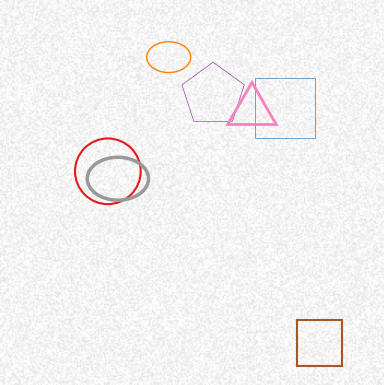[{"shape": "circle", "thickness": 1.5, "radius": 0.43, "center": [0.28, 0.555]}, {"shape": "square", "thickness": 0.5, "radius": 0.39, "center": [0.739, 0.72]}, {"shape": "pentagon", "thickness": 0.5, "radius": 0.43, "center": [0.554, 0.753]}, {"shape": "oval", "thickness": 1, "radius": 0.29, "center": [0.438, 0.852]}, {"shape": "square", "thickness": 1.5, "radius": 0.29, "center": [0.83, 0.109]}, {"shape": "triangle", "thickness": 2, "radius": 0.36, "center": [0.654, 0.713]}, {"shape": "oval", "thickness": 2.5, "radius": 0.4, "center": [0.306, 0.536]}]